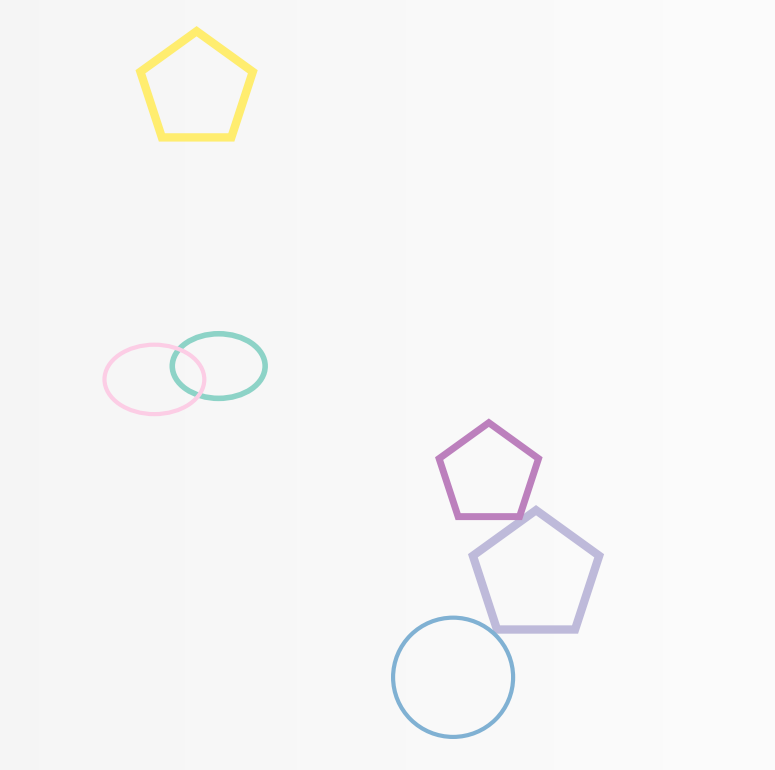[{"shape": "oval", "thickness": 2, "radius": 0.3, "center": [0.282, 0.525]}, {"shape": "pentagon", "thickness": 3, "radius": 0.43, "center": [0.692, 0.252]}, {"shape": "circle", "thickness": 1.5, "radius": 0.39, "center": [0.585, 0.12]}, {"shape": "oval", "thickness": 1.5, "radius": 0.32, "center": [0.199, 0.507]}, {"shape": "pentagon", "thickness": 2.5, "radius": 0.34, "center": [0.631, 0.384]}, {"shape": "pentagon", "thickness": 3, "radius": 0.38, "center": [0.254, 0.883]}]